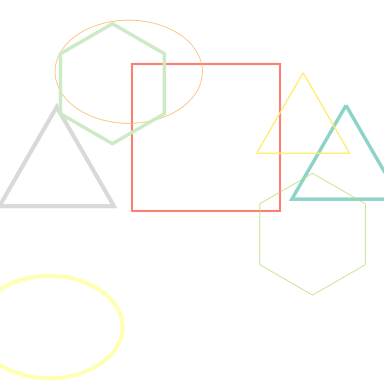[{"shape": "triangle", "thickness": 2.5, "radius": 0.81, "center": [0.899, 0.564]}, {"shape": "oval", "thickness": 3, "radius": 0.95, "center": [0.128, 0.15]}, {"shape": "square", "thickness": 1.5, "radius": 0.96, "center": [0.535, 0.644]}, {"shape": "oval", "thickness": 0.5, "radius": 0.96, "center": [0.334, 0.814]}, {"shape": "hexagon", "thickness": 0.5, "radius": 0.79, "center": [0.812, 0.392]}, {"shape": "triangle", "thickness": 3, "radius": 0.86, "center": [0.147, 0.55]}, {"shape": "hexagon", "thickness": 2.5, "radius": 0.78, "center": [0.292, 0.783]}, {"shape": "triangle", "thickness": 1, "radius": 0.7, "center": [0.787, 0.672]}]